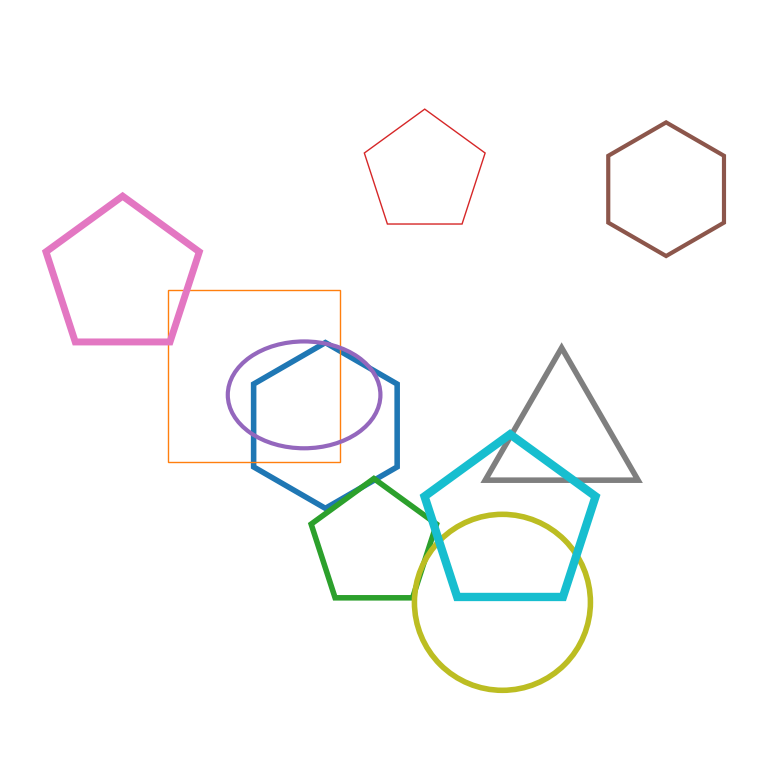[{"shape": "hexagon", "thickness": 2, "radius": 0.54, "center": [0.423, 0.447]}, {"shape": "square", "thickness": 0.5, "radius": 0.56, "center": [0.329, 0.512]}, {"shape": "pentagon", "thickness": 2, "radius": 0.43, "center": [0.486, 0.293]}, {"shape": "pentagon", "thickness": 0.5, "radius": 0.41, "center": [0.552, 0.776]}, {"shape": "oval", "thickness": 1.5, "radius": 0.5, "center": [0.395, 0.487]}, {"shape": "hexagon", "thickness": 1.5, "radius": 0.43, "center": [0.865, 0.754]}, {"shape": "pentagon", "thickness": 2.5, "radius": 0.52, "center": [0.159, 0.641]}, {"shape": "triangle", "thickness": 2, "radius": 0.57, "center": [0.729, 0.434]}, {"shape": "circle", "thickness": 2, "radius": 0.57, "center": [0.653, 0.218]}, {"shape": "pentagon", "thickness": 3, "radius": 0.58, "center": [0.662, 0.319]}]